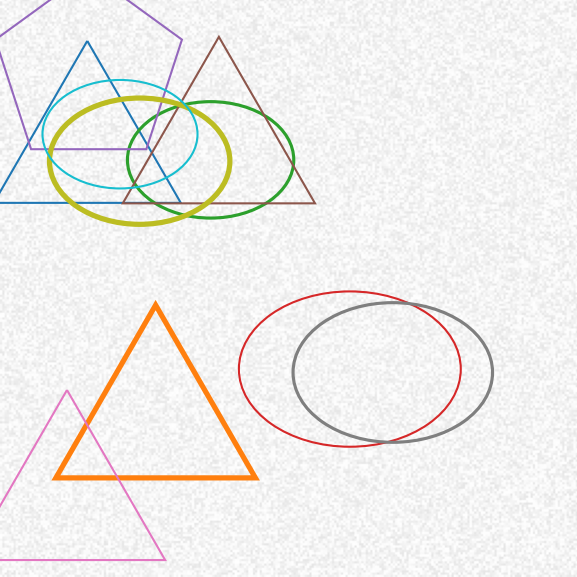[{"shape": "triangle", "thickness": 1, "radius": 0.93, "center": [0.151, 0.741]}, {"shape": "triangle", "thickness": 2.5, "radius": 1.0, "center": [0.27, 0.271]}, {"shape": "oval", "thickness": 1.5, "radius": 0.72, "center": [0.365, 0.722]}, {"shape": "oval", "thickness": 1, "radius": 0.96, "center": [0.606, 0.36]}, {"shape": "pentagon", "thickness": 1, "radius": 0.85, "center": [0.154, 0.878]}, {"shape": "triangle", "thickness": 1, "radius": 0.96, "center": [0.379, 0.743]}, {"shape": "triangle", "thickness": 1, "radius": 0.98, "center": [0.116, 0.127]}, {"shape": "oval", "thickness": 1.5, "radius": 0.86, "center": [0.68, 0.354]}, {"shape": "oval", "thickness": 2.5, "radius": 0.78, "center": [0.242, 0.72]}, {"shape": "oval", "thickness": 1, "radius": 0.67, "center": [0.208, 0.767]}]